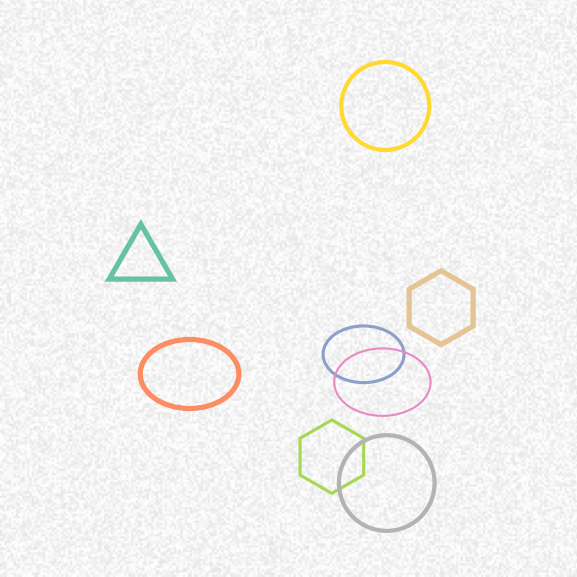[{"shape": "triangle", "thickness": 2.5, "radius": 0.32, "center": [0.244, 0.548]}, {"shape": "oval", "thickness": 2.5, "radius": 0.43, "center": [0.328, 0.352]}, {"shape": "oval", "thickness": 1.5, "radius": 0.35, "center": [0.63, 0.386]}, {"shape": "oval", "thickness": 1, "radius": 0.42, "center": [0.662, 0.337]}, {"shape": "hexagon", "thickness": 1.5, "radius": 0.32, "center": [0.575, 0.208]}, {"shape": "circle", "thickness": 2, "radius": 0.38, "center": [0.667, 0.816]}, {"shape": "hexagon", "thickness": 2.5, "radius": 0.32, "center": [0.764, 0.466]}, {"shape": "circle", "thickness": 2, "radius": 0.41, "center": [0.67, 0.163]}]